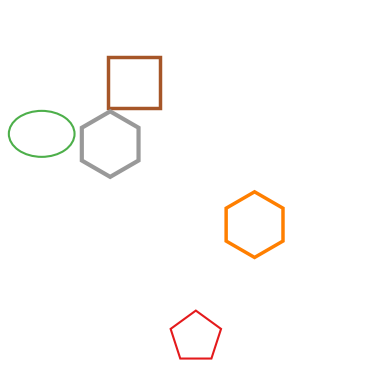[{"shape": "pentagon", "thickness": 1.5, "radius": 0.34, "center": [0.509, 0.124]}, {"shape": "oval", "thickness": 1.5, "radius": 0.43, "center": [0.108, 0.652]}, {"shape": "hexagon", "thickness": 2.5, "radius": 0.43, "center": [0.661, 0.417]}, {"shape": "square", "thickness": 2.5, "radius": 0.34, "center": [0.349, 0.786]}, {"shape": "hexagon", "thickness": 3, "radius": 0.43, "center": [0.286, 0.626]}]